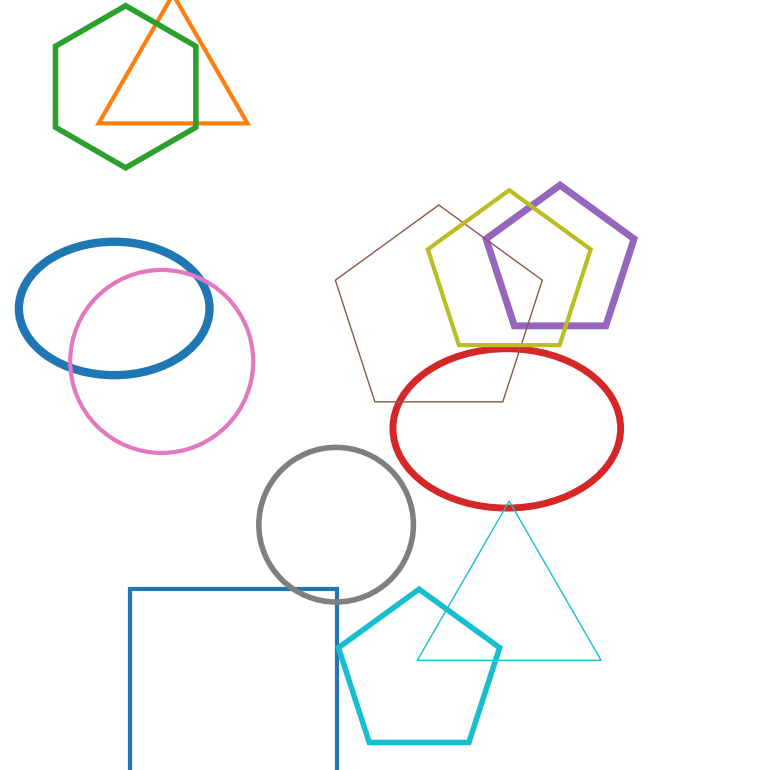[{"shape": "oval", "thickness": 3, "radius": 0.62, "center": [0.148, 0.599]}, {"shape": "square", "thickness": 1.5, "radius": 0.67, "center": [0.304, 0.101]}, {"shape": "triangle", "thickness": 1.5, "radius": 0.56, "center": [0.225, 0.896]}, {"shape": "hexagon", "thickness": 2, "radius": 0.53, "center": [0.163, 0.887]}, {"shape": "oval", "thickness": 2.5, "radius": 0.74, "center": [0.658, 0.444]}, {"shape": "pentagon", "thickness": 2.5, "radius": 0.51, "center": [0.727, 0.659]}, {"shape": "pentagon", "thickness": 0.5, "radius": 0.71, "center": [0.57, 0.592]}, {"shape": "circle", "thickness": 1.5, "radius": 0.59, "center": [0.21, 0.531]}, {"shape": "circle", "thickness": 2, "radius": 0.5, "center": [0.437, 0.319]}, {"shape": "pentagon", "thickness": 1.5, "radius": 0.56, "center": [0.661, 0.642]}, {"shape": "pentagon", "thickness": 2, "radius": 0.55, "center": [0.544, 0.125]}, {"shape": "triangle", "thickness": 0.5, "radius": 0.69, "center": [0.661, 0.211]}]